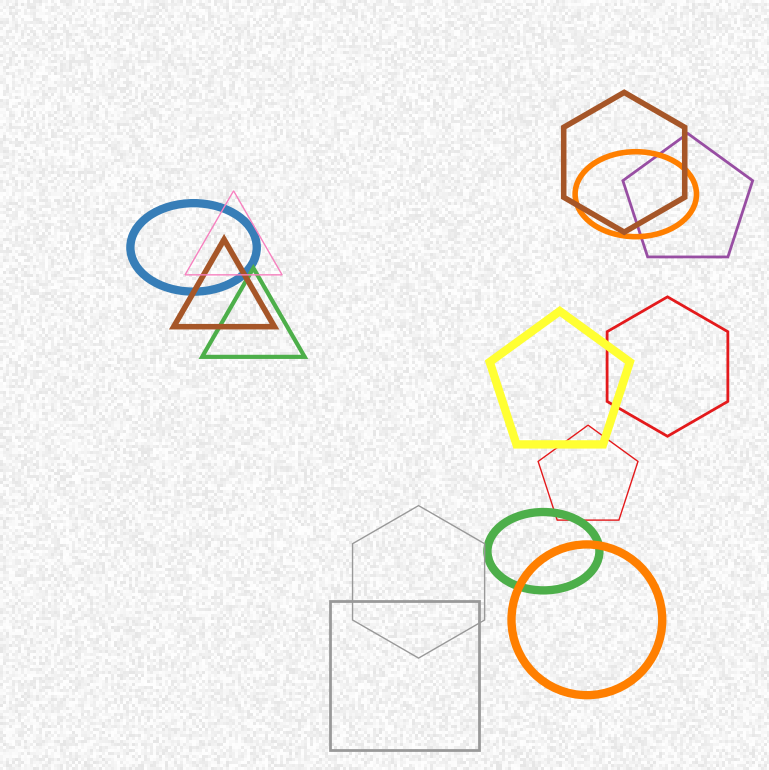[{"shape": "hexagon", "thickness": 1, "radius": 0.45, "center": [0.867, 0.524]}, {"shape": "pentagon", "thickness": 0.5, "radius": 0.34, "center": [0.764, 0.38]}, {"shape": "oval", "thickness": 3, "radius": 0.41, "center": [0.251, 0.679]}, {"shape": "triangle", "thickness": 1.5, "radius": 0.38, "center": [0.329, 0.575]}, {"shape": "oval", "thickness": 3, "radius": 0.36, "center": [0.706, 0.284]}, {"shape": "pentagon", "thickness": 1, "radius": 0.44, "center": [0.893, 0.738]}, {"shape": "oval", "thickness": 2, "radius": 0.39, "center": [0.826, 0.748]}, {"shape": "circle", "thickness": 3, "radius": 0.49, "center": [0.762, 0.195]}, {"shape": "pentagon", "thickness": 3, "radius": 0.48, "center": [0.727, 0.5]}, {"shape": "hexagon", "thickness": 2, "radius": 0.45, "center": [0.811, 0.789]}, {"shape": "triangle", "thickness": 2, "radius": 0.38, "center": [0.291, 0.614]}, {"shape": "triangle", "thickness": 0.5, "radius": 0.36, "center": [0.303, 0.679]}, {"shape": "square", "thickness": 1, "radius": 0.48, "center": [0.526, 0.123]}, {"shape": "hexagon", "thickness": 0.5, "radius": 0.5, "center": [0.544, 0.244]}]